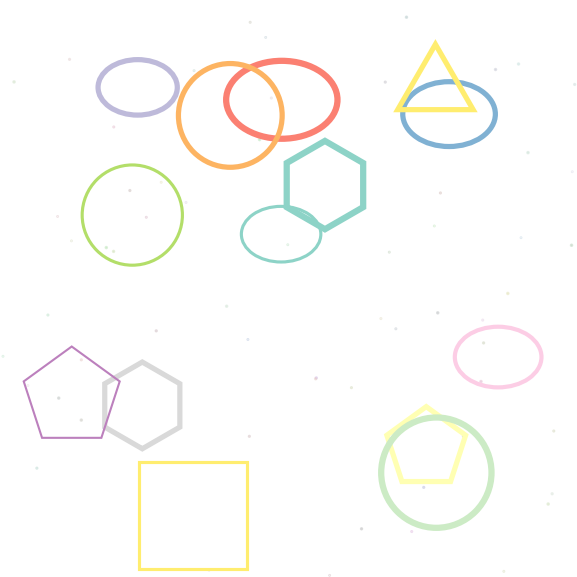[{"shape": "hexagon", "thickness": 3, "radius": 0.38, "center": [0.563, 0.679]}, {"shape": "oval", "thickness": 1.5, "radius": 0.34, "center": [0.487, 0.594]}, {"shape": "pentagon", "thickness": 2.5, "radius": 0.36, "center": [0.738, 0.223]}, {"shape": "oval", "thickness": 2.5, "radius": 0.34, "center": [0.238, 0.848]}, {"shape": "oval", "thickness": 3, "radius": 0.48, "center": [0.488, 0.826]}, {"shape": "oval", "thickness": 2.5, "radius": 0.4, "center": [0.778, 0.802]}, {"shape": "circle", "thickness": 2.5, "radius": 0.45, "center": [0.399, 0.799]}, {"shape": "circle", "thickness": 1.5, "radius": 0.43, "center": [0.229, 0.627]}, {"shape": "oval", "thickness": 2, "radius": 0.38, "center": [0.863, 0.381]}, {"shape": "hexagon", "thickness": 2.5, "radius": 0.38, "center": [0.246, 0.297]}, {"shape": "pentagon", "thickness": 1, "radius": 0.44, "center": [0.124, 0.312]}, {"shape": "circle", "thickness": 3, "radius": 0.48, "center": [0.756, 0.181]}, {"shape": "triangle", "thickness": 2.5, "radius": 0.38, "center": [0.754, 0.847]}, {"shape": "square", "thickness": 1.5, "radius": 0.47, "center": [0.334, 0.107]}]